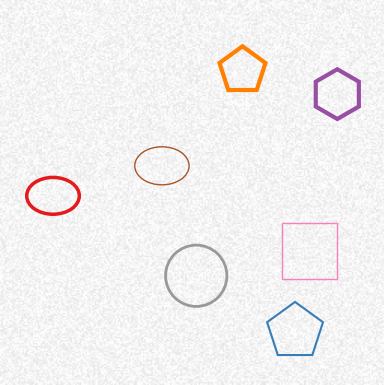[{"shape": "oval", "thickness": 2.5, "radius": 0.34, "center": [0.138, 0.491]}, {"shape": "pentagon", "thickness": 1.5, "radius": 0.38, "center": [0.766, 0.14]}, {"shape": "hexagon", "thickness": 3, "radius": 0.32, "center": [0.876, 0.756]}, {"shape": "pentagon", "thickness": 3, "radius": 0.31, "center": [0.63, 0.817]}, {"shape": "oval", "thickness": 1, "radius": 0.35, "center": [0.421, 0.569]}, {"shape": "square", "thickness": 1, "radius": 0.36, "center": [0.804, 0.348]}, {"shape": "circle", "thickness": 2, "radius": 0.4, "center": [0.51, 0.284]}]